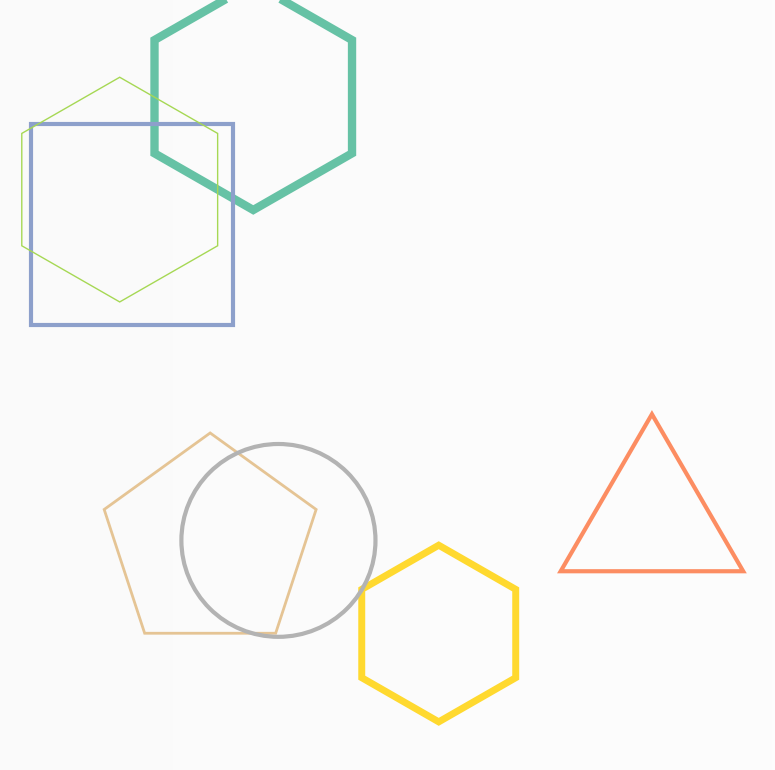[{"shape": "hexagon", "thickness": 3, "radius": 0.74, "center": [0.327, 0.874]}, {"shape": "triangle", "thickness": 1.5, "radius": 0.68, "center": [0.841, 0.326]}, {"shape": "square", "thickness": 1.5, "radius": 0.65, "center": [0.17, 0.708]}, {"shape": "hexagon", "thickness": 0.5, "radius": 0.73, "center": [0.154, 0.754]}, {"shape": "hexagon", "thickness": 2.5, "radius": 0.57, "center": [0.566, 0.177]}, {"shape": "pentagon", "thickness": 1, "radius": 0.72, "center": [0.271, 0.294]}, {"shape": "circle", "thickness": 1.5, "radius": 0.63, "center": [0.359, 0.298]}]